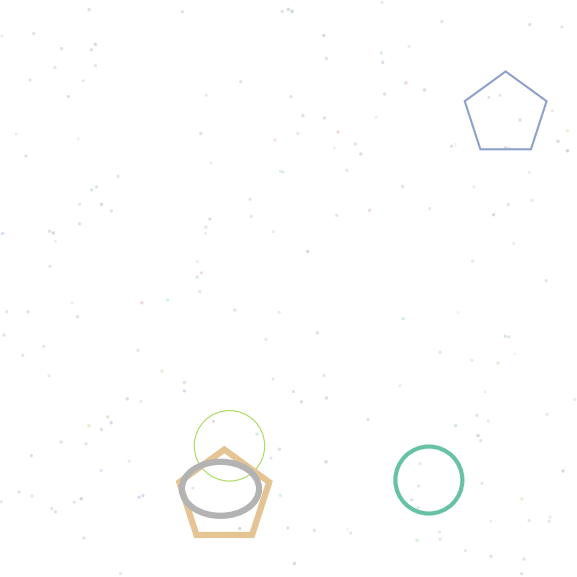[{"shape": "circle", "thickness": 2, "radius": 0.29, "center": [0.743, 0.168]}, {"shape": "pentagon", "thickness": 1, "radius": 0.37, "center": [0.876, 0.801]}, {"shape": "circle", "thickness": 0.5, "radius": 0.31, "center": [0.397, 0.227]}, {"shape": "pentagon", "thickness": 3, "radius": 0.41, "center": [0.388, 0.139]}, {"shape": "oval", "thickness": 3, "radius": 0.33, "center": [0.382, 0.153]}]